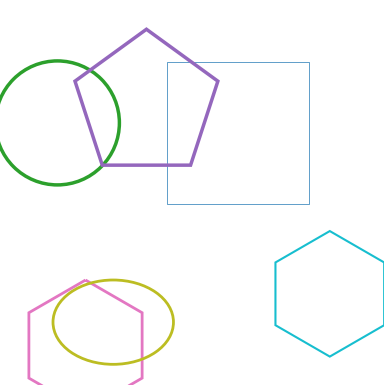[{"shape": "square", "thickness": 0.5, "radius": 0.92, "center": [0.619, 0.654]}, {"shape": "circle", "thickness": 2.5, "radius": 0.81, "center": [0.149, 0.681]}, {"shape": "pentagon", "thickness": 2.5, "radius": 0.98, "center": [0.38, 0.729]}, {"shape": "hexagon", "thickness": 2, "radius": 0.85, "center": [0.222, 0.103]}, {"shape": "oval", "thickness": 2, "radius": 0.78, "center": [0.294, 0.163]}, {"shape": "hexagon", "thickness": 1.5, "radius": 0.82, "center": [0.857, 0.237]}]